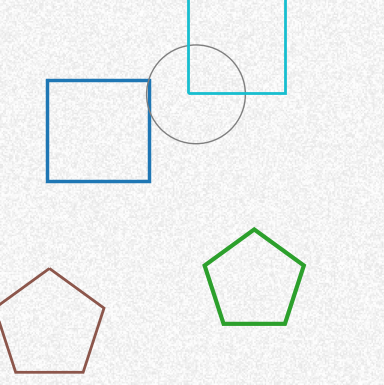[{"shape": "square", "thickness": 2.5, "radius": 0.66, "center": [0.254, 0.661]}, {"shape": "pentagon", "thickness": 3, "radius": 0.68, "center": [0.66, 0.269]}, {"shape": "pentagon", "thickness": 2, "radius": 0.75, "center": [0.128, 0.154]}, {"shape": "circle", "thickness": 1, "radius": 0.64, "center": [0.509, 0.755]}, {"shape": "square", "thickness": 2, "radius": 0.63, "center": [0.614, 0.883]}]